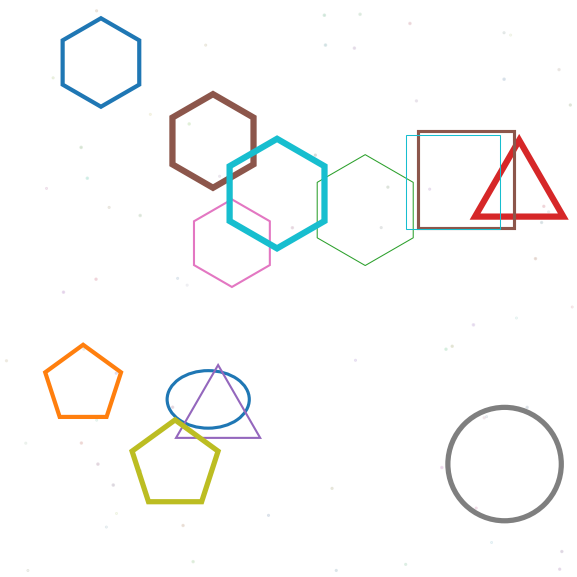[{"shape": "oval", "thickness": 1.5, "radius": 0.36, "center": [0.361, 0.308]}, {"shape": "hexagon", "thickness": 2, "radius": 0.38, "center": [0.175, 0.891]}, {"shape": "pentagon", "thickness": 2, "radius": 0.35, "center": [0.144, 0.333]}, {"shape": "hexagon", "thickness": 0.5, "radius": 0.48, "center": [0.632, 0.635]}, {"shape": "triangle", "thickness": 3, "radius": 0.44, "center": [0.899, 0.668]}, {"shape": "triangle", "thickness": 1, "radius": 0.42, "center": [0.378, 0.283]}, {"shape": "square", "thickness": 1.5, "radius": 0.42, "center": [0.807, 0.688]}, {"shape": "hexagon", "thickness": 3, "radius": 0.41, "center": [0.369, 0.755]}, {"shape": "hexagon", "thickness": 1, "radius": 0.38, "center": [0.402, 0.578]}, {"shape": "circle", "thickness": 2.5, "radius": 0.49, "center": [0.874, 0.196]}, {"shape": "pentagon", "thickness": 2.5, "radius": 0.39, "center": [0.303, 0.194]}, {"shape": "hexagon", "thickness": 3, "radius": 0.47, "center": [0.48, 0.664]}, {"shape": "square", "thickness": 0.5, "radius": 0.41, "center": [0.784, 0.684]}]